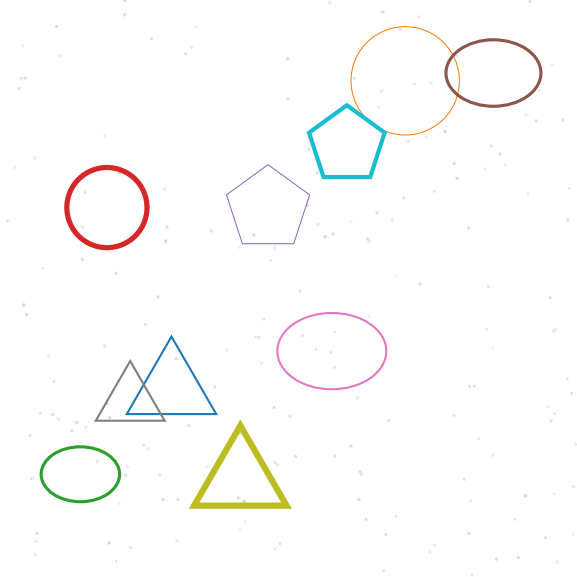[{"shape": "triangle", "thickness": 1, "radius": 0.45, "center": [0.297, 0.327]}, {"shape": "circle", "thickness": 0.5, "radius": 0.47, "center": [0.702, 0.859]}, {"shape": "oval", "thickness": 1.5, "radius": 0.34, "center": [0.139, 0.178]}, {"shape": "circle", "thickness": 2.5, "radius": 0.35, "center": [0.185, 0.64]}, {"shape": "pentagon", "thickness": 0.5, "radius": 0.38, "center": [0.464, 0.638]}, {"shape": "oval", "thickness": 1.5, "radius": 0.41, "center": [0.854, 0.873]}, {"shape": "oval", "thickness": 1, "radius": 0.47, "center": [0.575, 0.391]}, {"shape": "triangle", "thickness": 1, "radius": 0.34, "center": [0.225, 0.305]}, {"shape": "triangle", "thickness": 3, "radius": 0.46, "center": [0.416, 0.17]}, {"shape": "pentagon", "thickness": 2, "radius": 0.34, "center": [0.601, 0.748]}]